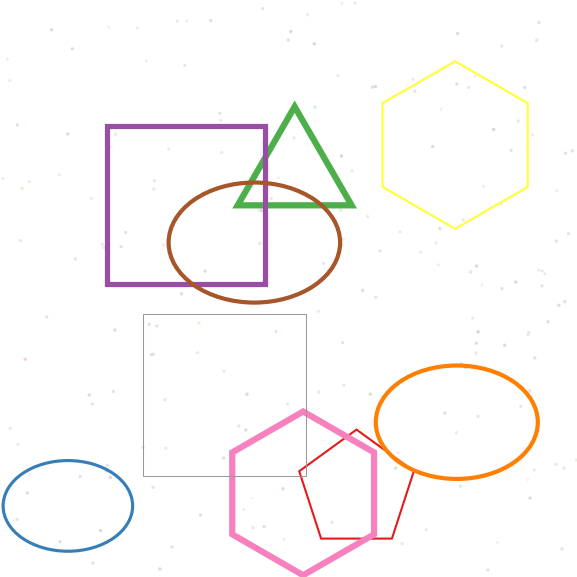[{"shape": "pentagon", "thickness": 1, "radius": 0.52, "center": [0.617, 0.151]}, {"shape": "oval", "thickness": 1.5, "radius": 0.56, "center": [0.118, 0.123]}, {"shape": "triangle", "thickness": 3, "radius": 0.57, "center": [0.51, 0.701]}, {"shape": "square", "thickness": 2.5, "radius": 0.68, "center": [0.321, 0.643]}, {"shape": "oval", "thickness": 2, "radius": 0.7, "center": [0.791, 0.268]}, {"shape": "hexagon", "thickness": 1, "radius": 0.73, "center": [0.788, 0.748]}, {"shape": "oval", "thickness": 2, "radius": 0.74, "center": [0.44, 0.579]}, {"shape": "hexagon", "thickness": 3, "radius": 0.71, "center": [0.525, 0.145]}, {"shape": "square", "thickness": 0.5, "radius": 0.7, "center": [0.389, 0.315]}]